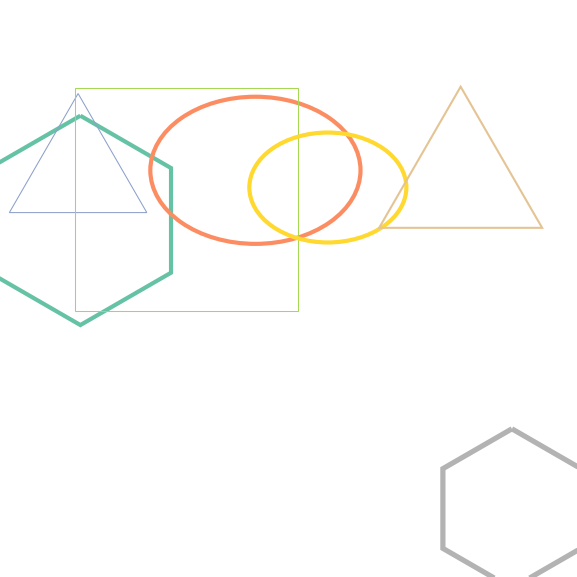[{"shape": "hexagon", "thickness": 2, "radius": 0.91, "center": [0.139, 0.618]}, {"shape": "oval", "thickness": 2, "radius": 0.91, "center": [0.442, 0.704]}, {"shape": "triangle", "thickness": 0.5, "radius": 0.69, "center": [0.135, 0.7]}, {"shape": "square", "thickness": 0.5, "radius": 0.97, "center": [0.323, 0.654]}, {"shape": "oval", "thickness": 2, "radius": 0.68, "center": [0.568, 0.674]}, {"shape": "triangle", "thickness": 1, "radius": 0.81, "center": [0.798, 0.686]}, {"shape": "hexagon", "thickness": 2.5, "radius": 0.69, "center": [0.886, 0.119]}]